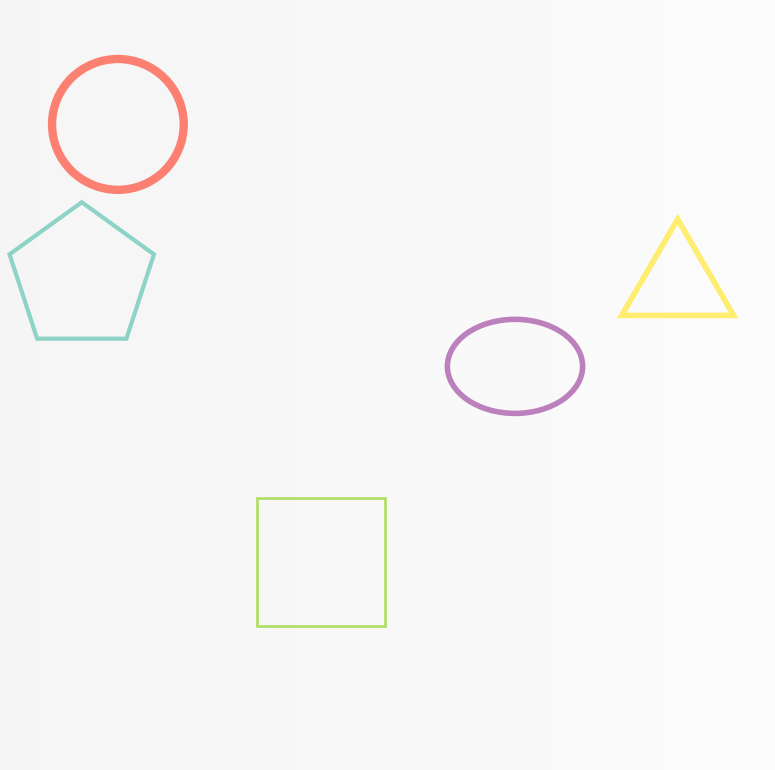[{"shape": "pentagon", "thickness": 1.5, "radius": 0.49, "center": [0.105, 0.639]}, {"shape": "circle", "thickness": 3, "radius": 0.42, "center": [0.152, 0.838]}, {"shape": "square", "thickness": 1, "radius": 0.41, "center": [0.414, 0.27]}, {"shape": "oval", "thickness": 2, "radius": 0.44, "center": [0.665, 0.524]}, {"shape": "triangle", "thickness": 2, "radius": 0.42, "center": [0.874, 0.632]}]